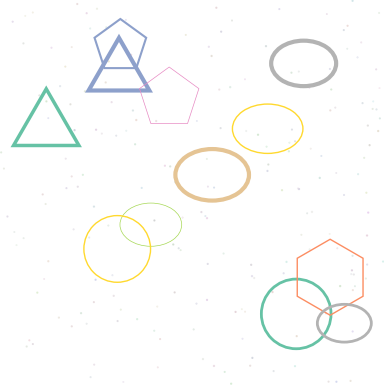[{"shape": "circle", "thickness": 2, "radius": 0.45, "center": [0.769, 0.185]}, {"shape": "triangle", "thickness": 2.5, "radius": 0.49, "center": [0.12, 0.671]}, {"shape": "hexagon", "thickness": 1, "radius": 0.49, "center": [0.858, 0.28]}, {"shape": "triangle", "thickness": 3, "radius": 0.46, "center": [0.309, 0.81]}, {"shape": "pentagon", "thickness": 1.5, "radius": 0.35, "center": [0.313, 0.88]}, {"shape": "pentagon", "thickness": 0.5, "radius": 0.41, "center": [0.439, 0.745]}, {"shape": "oval", "thickness": 0.5, "radius": 0.4, "center": [0.392, 0.416]}, {"shape": "oval", "thickness": 1, "radius": 0.46, "center": [0.695, 0.666]}, {"shape": "circle", "thickness": 1, "radius": 0.43, "center": [0.304, 0.353]}, {"shape": "oval", "thickness": 3, "radius": 0.48, "center": [0.551, 0.546]}, {"shape": "oval", "thickness": 3, "radius": 0.42, "center": [0.789, 0.835]}, {"shape": "oval", "thickness": 2, "radius": 0.35, "center": [0.894, 0.16]}]